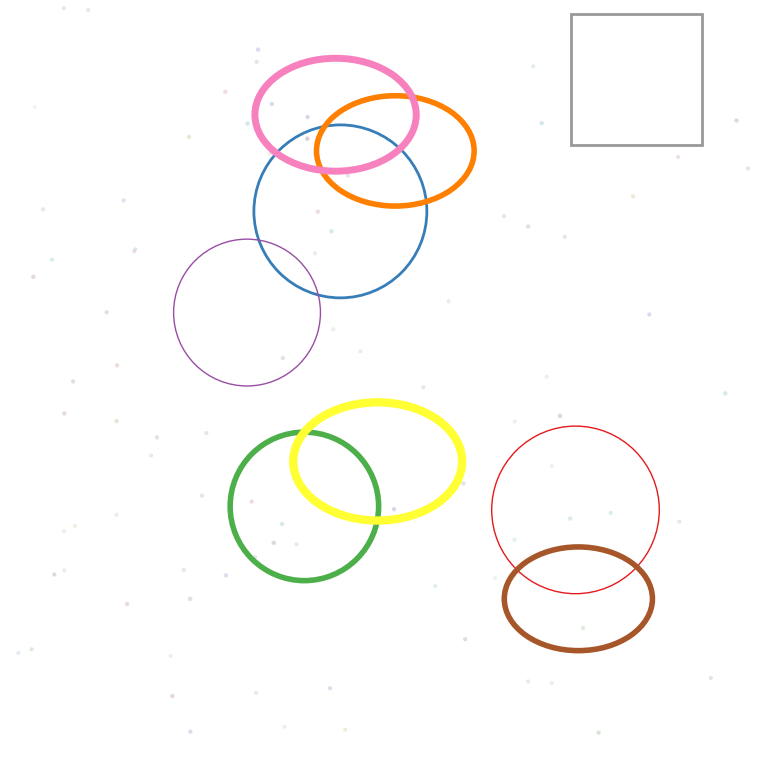[{"shape": "circle", "thickness": 0.5, "radius": 0.54, "center": [0.747, 0.338]}, {"shape": "circle", "thickness": 1, "radius": 0.56, "center": [0.442, 0.725]}, {"shape": "circle", "thickness": 2, "radius": 0.48, "center": [0.395, 0.342]}, {"shape": "circle", "thickness": 0.5, "radius": 0.48, "center": [0.321, 0.594]}, {"shape": "oval", "thickness": 2, "radius": 0.51, "center": [0.513, 0.804]}, {"shape": "oval", "thickness": 3, "radius": 0.55, "center": [0.49, 0.401]}, {"shape": "oval", "thickness": 2, "radius": 0.48, "center": [0.751, 0.222]}, {"shape": "oval", "thickness": 2.5, "radius": 0.52, "center": [0.436, 0.851]}, {"shape": "square", "thickness": 1, "radius": 0.42, "center": [0.826, 0.897]}]